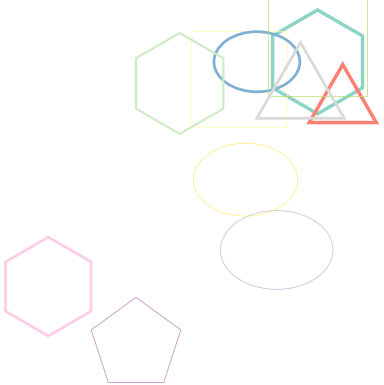[{"shape": "hexagon", "thickness": 2.5, "radius": 0.67, "center": [0.825, 0.839]}, {"shape": "square", "thickness": 0.5, "radius": 0.62, "center": [0.621, 0.794]}, {"shape": "oval", "thickness": 0.5, "radius": 0.73, "center": [0.719, 0.351]}, {"shape": "triangle", "thickness": 2.5, "radius": 0.5, "center": [0.89, 0.732]}, {"shape": "oval", "thickness": 2, "radius": 0.56, "center": [0.667, 0.84]}, {"shape": "square", "thickness": 0.5, "radius": 0.64, "center": [0.825, 0.88]}, {"shape": "hexagon", "thickness": 2, "radius": 0.64, "center": [0.125, 0.256]}, {"shape": "triangle", "thickness": 2, "radius": 0.66, "center": [0.78, 0.758]}, {"shape": "pentagon", "thickness": 0.5, "radius": 0.61, "center": [0.353, 0.105]}, {"shape": "hexagon", "thickness": 1.5, "radius": 0.66, "center": [0.467, 0.783]}, {"shape": "oval", "thickness": 0.5, "radius": 0.68, "center": [0.638, 0.533]}]